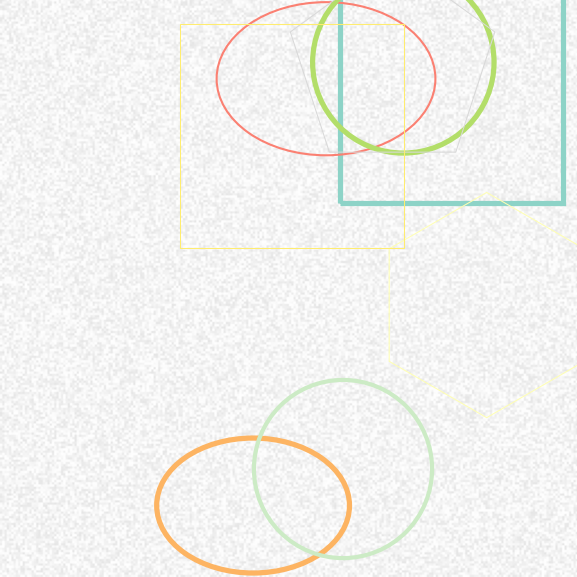[{"shape": "square", "thickness": 2.5, "radius": 0.97, "center": [0.782, 0.842]}, {"shape": "hexagon", "thickness": 0.5, "radius": 0.97, "center": [0.843, 0.471]}, {"shape": "oval", "thickness": 1, "radius": 0.95, "center": [0.565, 0.863]}, {"shape": "oval", "thickness": 2.5, "radius": 0.83, "center": [0.438, 0.124]}, {"shape": "circle", "thickness": 2.5, "radius": 0.79, "center": [0.698, 0.891]}, {"shape": "pentagon", "thickness": 0.5, "radius": 0.93, "center": [0.68, 0.886]}, {"shape": "circle", "thickness": 2, "radius": 0.77, "center": [0.594, 0.187]}, {"shape": "square", "thickness": 0.5, "radius": 0.97, "center": [0.506, 0.763]}]